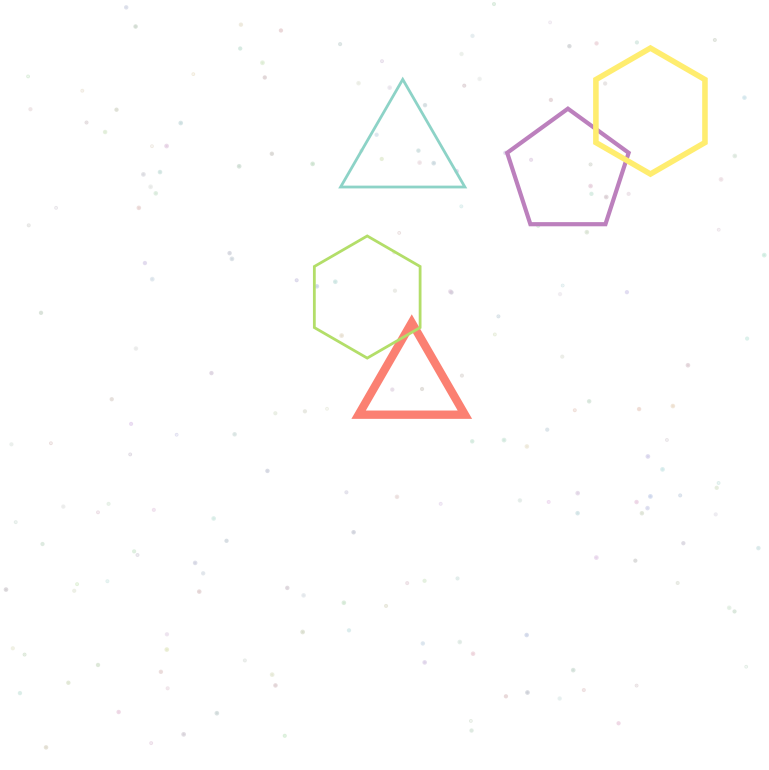[{"shape": "triangle", "thickness": 1, "radius": 0.47, "center": [0.523, 0.804]}, {"shape": "triangle", "thickness": 3, "radius": 0.4, "center": [0.535, 0.501]}, {"shape": "hexagon", "thickness": 1, "radius": 0.4, "center": [0.477, 0.614]}, {"shape": "pentagon", "thickness": 1.5, "radius": 0.41, "center": [0.738, 0.776]}, {"shape": "hexagon", "thickness": 2, "radius": 0.41, "center": [0.845, 0.856]}]